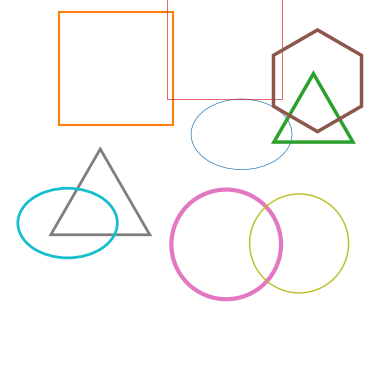[{"shape": "oval", "thickness": 0.5, "radius": 0.65, "center": [0.627, 0.651]}, {"shape": "square", "thickness": 1.5, "radius": 0.74, "center": [0.301, 0.822]}, {"shape": "triangle", "thickness": 2.5, "radius": 0.59, "center": [0.814, 0.69]}, {"shape": "square", "thickness": 0.5, "radius": 0.75, "center": [0.583, 0.891]}, {"shape": "hexagon", "thickness": 2.5, "radius": 0.66, "center": [0.825, 0.79]}, {"shape": "circle", "thickness": 3, "radius": 0.71, "center": [0.588, 0.365]}, {"shape": "triangle", "thickness": 2, "radius": 0.74, "center": [0.26, 0.464]}, {"shape": "circle", "thickness": 1, "radius": 0.64, "center": [0.777, 0.368]}, {"shape": "oval", "thickness": 2, "radius": 0.65, "center": [0.176, 0.421]}]